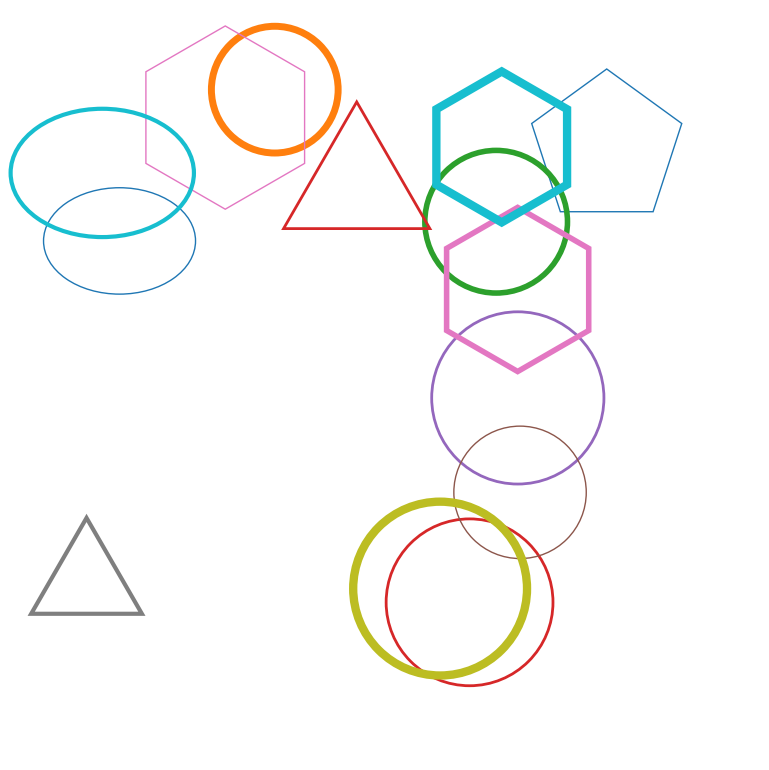[{"shape": "oval", "thickness": 0.5, "radius": 0.49, "center": [0.155, 0.687]}, {"shape": "pentagon", "thickness": 0.5, "radius": 0.51, "center": [0.788, 0.808]}, {"shape": "circle", "thickness": 2.5, "radius": 0.41, "center": [0.357, 0.884]}, {"shape": "circle", "thickness": 2, "radius": 0.46, "center": [0.644, 0.712]}, {"shape": "circle", "thickness": 1, "radius": 0.54, "center": [0.61, 0.218]}, {"shape": "triangle", "thickness": 1, "radius": 0.55, "center": [0.463, 0.758]}, {"shape": "circle", "thickness": 1, "radius": 0.56, "center": [0.672, 0.483]}, {"shape": "circle", "thickness": 0.5, "radius": 0.43, "center": [0.675, 0.361]}, {"shape": "hexagon", "thickness": 2, "radius": 0.53, "center": [0.672, 0.624]}, {"shape": "hexagon", "thickness": 0.5, "radius": 0.59, "center": [0.293, 0.847]}, {"shape": "triangle", "thickness": 1.5, "radius": 0.41, "center": [0.112, 0.244]}, {"shape": "circle", "thickness": 3, "radius": 0.56, "center": [0.572, 0.236]}, {"shape": "oval", "thickness": 1.5, "radius": 0.6, "center": [0.133, 0.775]}, {"shape": "hexagon", "thickness": 3, "radius": 0.49, "center": [0.652, 0.809]}]